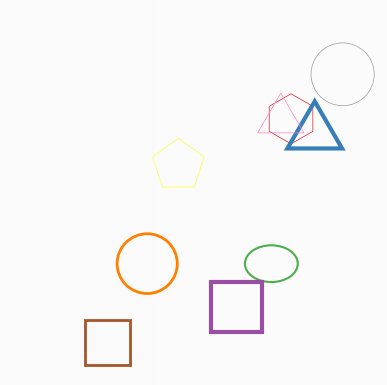[{"shape": "hexagon", "thickness": 0.5, "radius": 0.32, "center": [0.751, 0.691]}, {"shape": "triangle", "thickness": 3, "radius": 0.41, "center": [0.812, 0.655]}, {"shape": "oval", "thickness": 1.5, "radius": 0.34, "center": [0.7, 0.315]}, {"shape": "square", "thickness": 3, "radius": 0.32, "center": [0.61, 0.204]}, {"shape": "circle", "thickness": 2, "radius": 0.39, "center": [0.38, 0.315]}, {"shape": "pentagon", "thickness": 0.5, "radius": 0.35, "center": [0.46, 0.571]}, {"shape": "square", "thickness": 2, "radius": 0.29, "center": [0.277, 0.111]}, {"shape": "triangle", "thickness": 0.5, "radius": 0.34, "center": [0.725, 0.689]}, {"shape": "circle", "thickness": 0.5, "radius": 0.41, "center": [0.884, 0.807]}]